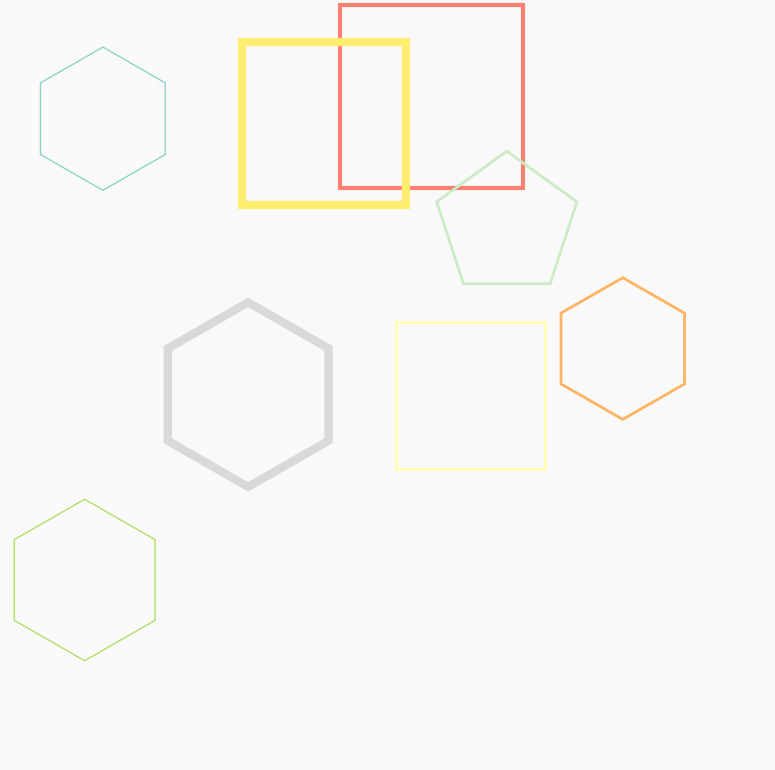[{"shape": "hexagon", "thickness": 0.5, "radius": 0.46, "center": [0.133, 0.846]}, {"shape": "square", "thickness": 1, "radius": 0.48, "center": [0.607, 0.486]}, {"shape": "square", "thickness": 1.5, "radius": 0.59, "center": [0.557, 0.875]}, {"shape": "hexagon", "thickness": 1, "radius": 0.46, "center": [0.804, 0.547]}, {"shape": "hexagon", "thickness": 0.5, "radius": 0.52, "center": [0.109, 0.247]}, {"shape": "hexagon", "thickness": 3, "radius": 0.6, "center": [0.32, 0.488]}, {"shape": "pentagon", "thickness": 1, "radius": 0.48, "center": [0.654, 0.708]}, {"shape": "square", "thickness": 3, "radius": 0.53, "center": [0.418, 0.84]}]